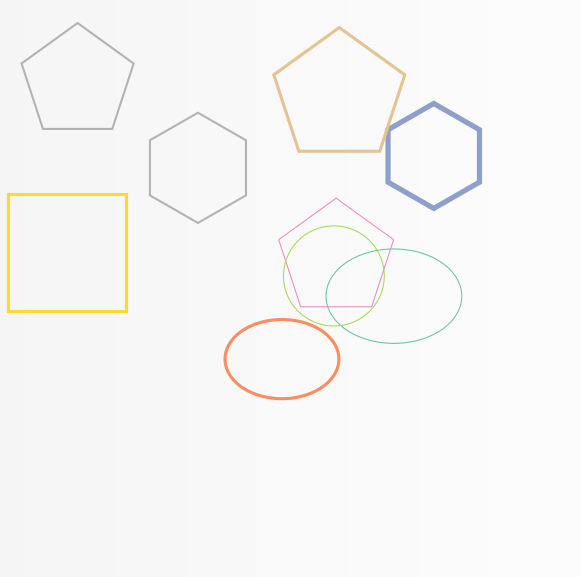[{"shape": "oval", "thickness": 0.5, "radius": 0.58, "center": [0.678, 0.486]}, {"shape": "oval", "thickness": 1.5, "radius": 0.49, "center": [0.485, 0.377]}, {"shape": "hexagon", "thickness": 2.5, "radius": 0.45, "center": [0.746, 0.729]}, {"shape": "pentagon", "thickness": 0.5, "radius": 0.52, "center": [0.578, 0.552]}, {"shape": "circle", "thickness": 0.5, "radius": 0.43, "center": [0.574, 0.521]}, {"shape": "square", "thickness": 1.5, "radius": 0.51, "center": [0.115, 0.562]}, {"shape": "pentagon", "thickness": 1.5, "radius": 0.59, "center": [0.584, 0.833]}, {"shape": "pentagon", "thickness": 1, "radius": 0.51, "center": [0.134, 0.858]}, {"shape": "hexagon", "thickness": 1, "radius": 0.48, "center": [0.341, 0.709]}]